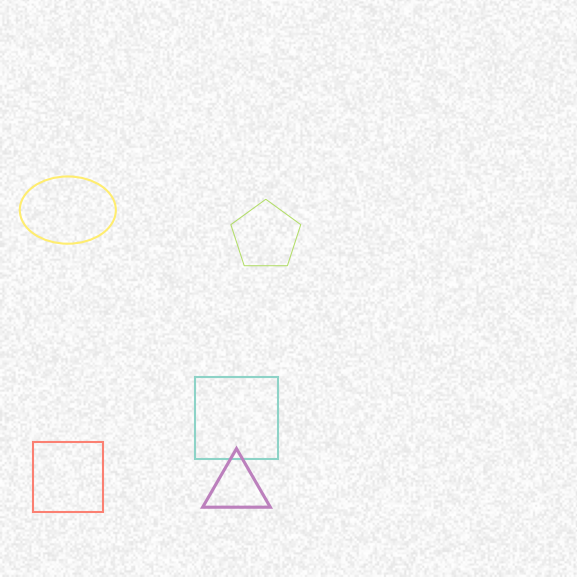[{"shape": "square", "thickness": 1, "radius": 0.36, "center": [0.41, 0.275]}, {"shape": "square", "thickness": 1, "radius": 0.3, "center": [0.117, 0.174]}, {"shape": "pentagon", "thickness": 0.5, "radius": 0.32, "center": [0.46, 0.59]}, {"shape": "triangle", "thickness": 1.5, "radius": 0.34, "center": [0.41, 0.155]}, {"shape": "oval", "thickness": 1, "radius": 0.42, "center": [0.117, 0.635]}]